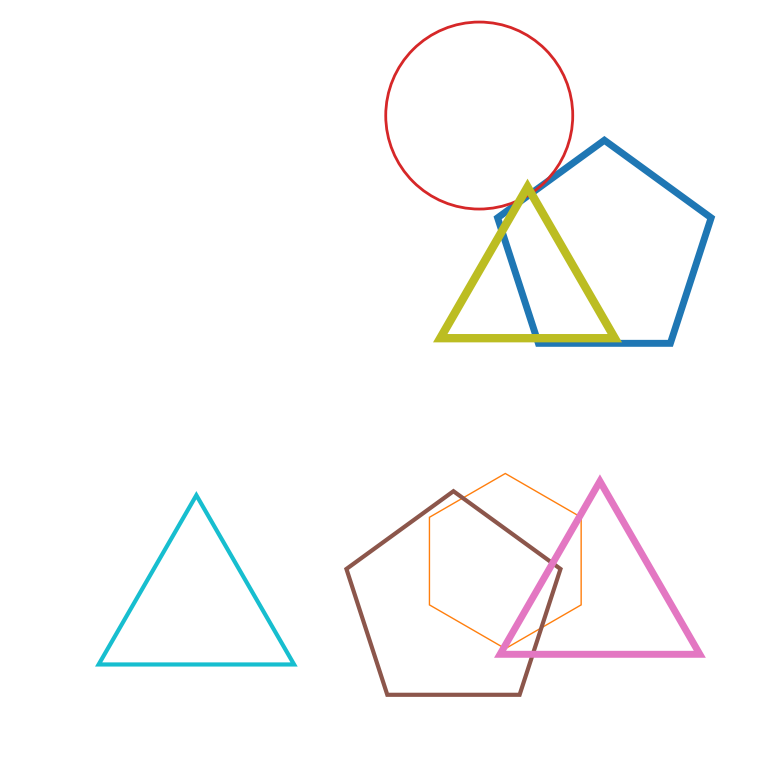[{"shape": "pentagon", "thickness": 2.5, "radius": 0.73, "center": [0.785, 0.672]}, {"shape": "hexagon", "thickness": 0.5, "radius": 0.57, "center": [0.656, 0.271]}, {"shape": "circle", "thickness": 1, "radius": 0.61, "center": [0.622, 0.85]}, {"shape": "pentagon", "thickness": 1.5, "radius": 0.73, "center": [0.589, 0.216]}, {"shape": "triangle", "thickness": 2.5, "radius": 0.75, "center": [0.779, 0.225]}, {"shape": "triangle", "thickness": 3, "radius": 0.65, "center": [0.685, 0.626]}, {"shape": "triangle", "thickness": 1.5, "radius": 0.73, "center": [0.255, 0.21]}]